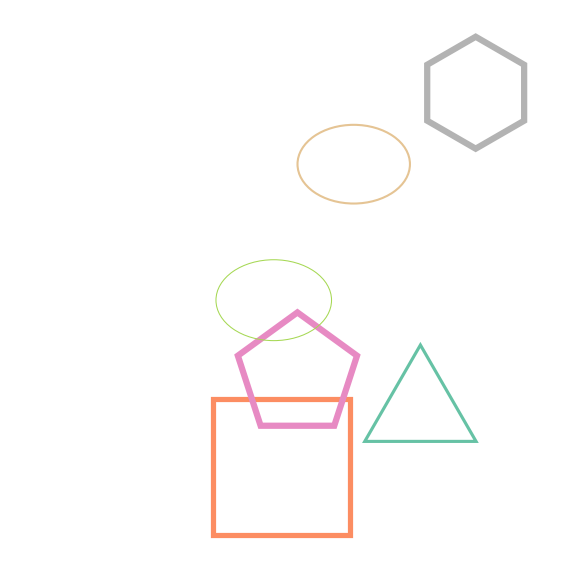[{"shape": "triangle", "thickness": 1.5, "radius": 0.56, "center": [0.728, 0.29]}, {"shape": "square", "thickness": 2.5, "radius": 0.59, "center": [0.487, 0.19]}, {"shape": "pentagon", "thickness": 3, "radius": 0.54, "center": [0.515, 0.35]}, {"shape": "oval", "thickness": 0.5, "radius": 0.5, "center": [0.474, 0.479]}, {"shape": "oval", "thickness": 1, "radius": 0.49, "center": [0.613, 0.715]}, {"shape": "hexagon", "thickness": 3, "radius": 0.48, "center": [0.824, 0.839]}]